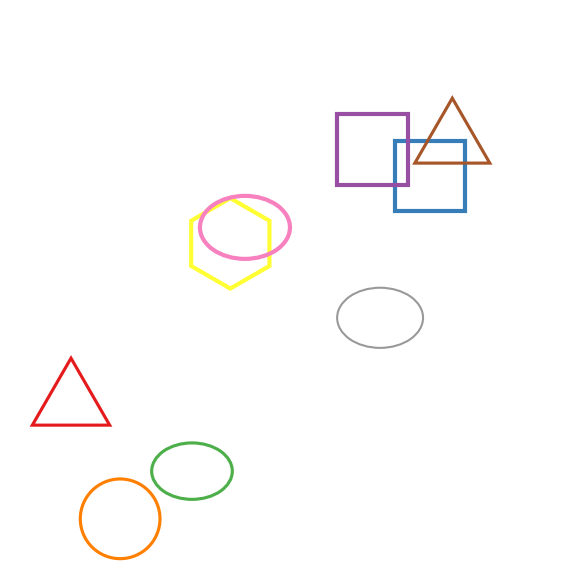[{"shape": "triangle", "thickness": 1.5, "radius": 0.39, "center": [0.123, 0.302]}, {"shape": "square", "thickness": 2, "radius": 0.3, "center": [0.745, 0.695]}, {"shape": "oval", "thickness": 1.5, "radius": 0.35, "center": [0.332, 0.183]}, {"shape": "square", "thickness": 2, "radius": 0.31, "center": [0.645, 0.74]}, {"shape": "circle", "thickness": 1.5, "radius": 0.35, "center": [0.208, 0.101]}, {"shape": "hexagon", "thickness": 2, "radius": 0.39, "center": [0.399, 0.578]}, {"shape": "triangle", "thickness": 1.5, "radius": 0.37, "center": [0.783, 0.754]}, {"shape": "oval", "thickness": 2, "radius": 0.39, "center": [0.424, 0.605]}, {"shape": "oval", "thickness": 1, "radius": 0.37, "center": [0.658, 0.449]}]